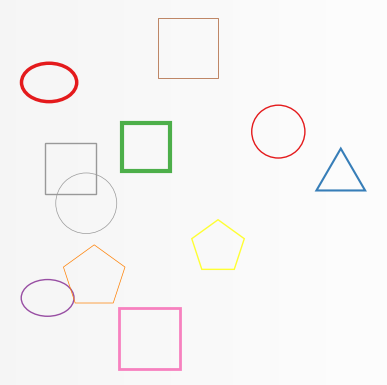[{"shape": "oval", "thickness": 2.5, "radius": 0.36, "center": [0.127, 0.786]}, {"shape": "circle", "thickness": 1, "radius": 0.34, "center": [0.718, 0.658]}, {"shape": "triangle", "thickness": 1.5, "radius": 0.36, "center": [0.879, 0.542]}, {"shape": "square", "thickness": 3, "radius": 0.31, "center": [0.377, 0.617]}, {"shape": "oval", "thickness": 1, "radius": 0.34, "center": [0.123, 0.226]}, {"shape": "pentagon", "thickness": 0.5, "radius": 0.42, "center": [0.243, 0.281]}, {"shape": "pentagon", "thickness": 1, "radius": 0.36, "center": [0.563, 0.358]}, {"shape": "square", "thickness": 0.5, "radius": 0.39, "center": [0.485, 0.875]}, {"shape": "square", "thickness": 2, "radius": 0.39, "center": [0.387, 0.121]}, {"shape": "square", "thickness": 1, "radius": 0.33, "center": [0.182, 0.562]}, {"shape": "circle", "thickness": 0.5, "radius": 0.39, "center": [0.223, 0.472]}]